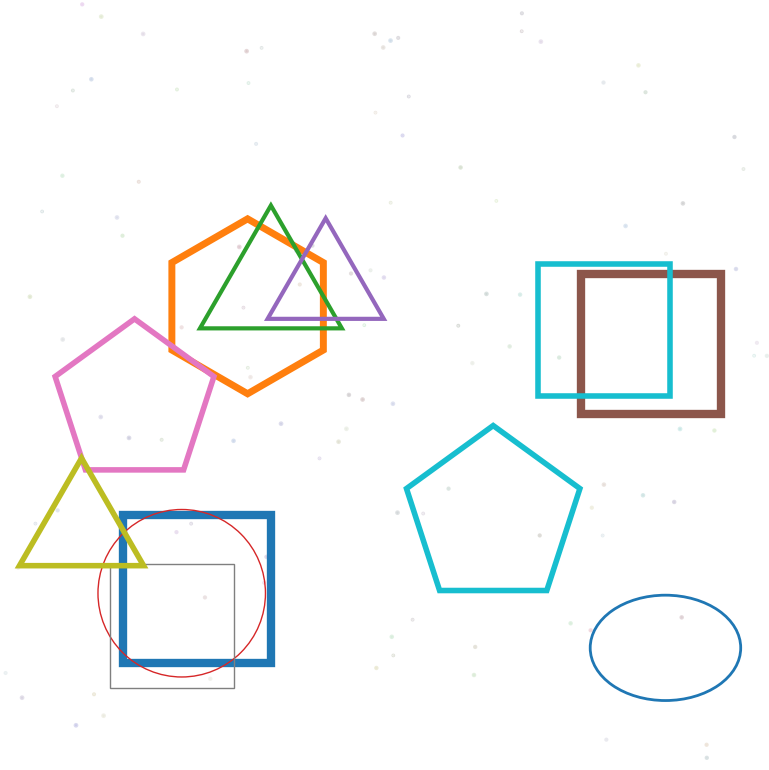[{"shape": "square", "thickness": 3, "radius": 0.48, "center": [0.256, 0.235]}, {"shape": "oval", "thickness": 1, "radius": 0.49, "center": [0.864, 0.159]}, {"shape": "hexagon", "thickness": 2.5, "radius": 0.57, "center": [0.322, 0.602]}, {"shape": "triangle", "thickness": 1.5, "radius": 0.53, "center": [0.352, 0.627]}, {"shape": "circle", "thickness": 0.5, "radius": 0.54, "center": [0.236, 0.23]}, {"shape": "triangle", "thickness": 1.5, "radius": 0.44, "center": [0.423, 0.629]}, {"shape": "square", "thickness": 3, "radius": 0.45, "center": [0.846, 0.553]}, {"shape": "pentagon", "thickness": 2, "radius": 0.54, "center": [0.175, 0.477]}, {"shape": "square", "thickness": 0.5, "radius": 0.4, "center": [0.223, 0.187]}, {"shape": "triangle", "thickness": 2, "radius": 0.47, "center": [0.106, 0.312]}, {"shape": "square", "thickness": 2, "radius": 0.43, "center": [0.785, 0.572]}, {"shape": "pentagon", "thickness": 2, "radius": 0.59, "center": [0.641, 0.329]}]